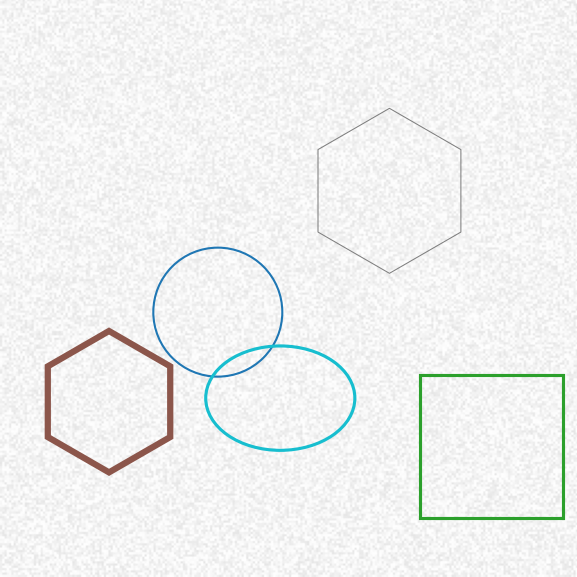[{"shape": "circle", "thickness": 1, "radius": 0.56, "center": [0.377, 0.459]}, {"shape": "square", "thickness": 1.5, "radius": 0.62, "center": [0.851, 0.225]}, {"shape": "hexagon", "thickness": 3, "radius": 0.61, "center": [0.189, 0.304]}, {"shape": "hexagon", "thickness": 0.5, "radius": 0.71, "center": [0.674, 0.669]}, {"shape": "oval", "thickness": 1.5, "radius": 0.65, "center": [0.485, 0.31]}]